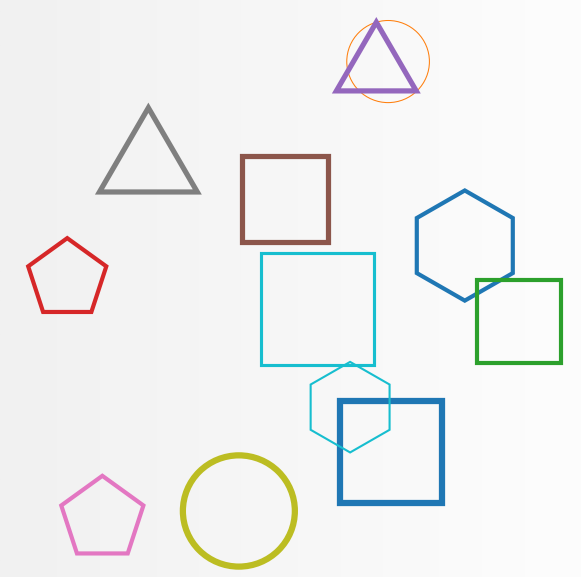[{"shape": "square", "thickness": 3, "radius": 0.44, "center": [0.673, 0.216]}, {"shape": "hexagon", "thickness": 2, "radius": 0.48, "center": [0.8, 0.574]}, {"shape": "circle", "thickness": 0.5, "radius": 0.36, "center": [0.668, 0.893]}, {"shape": "square", "thickness": 2, "radius": 0.36, "center": [0.893, 0.443]}, {"shape": "pentagon", "thickness": 2, "radius": 0.35, "center": [0.116, 0.516]}, {"shape": "triangle", "thickness": 2.5, "radius": 0.4, "center": [0.647, 0.881]}, {"shape": "square", "thickness": 2.5, "radius": 0.37, "center": [0.49, 0.655]}, {"shape": "pentagon", "thickness": 2, "radius": 0.37, "center": [0.176, 0.101]}, {"shape": "triangle", "thickness": 2.5, "radius": 0.49, "center": [0.255, 0.715]}, {"shape": "circle", "thickness": 3, "radius": 0.48, "center": [0.411, 0.114]}, {"shape": "square", "thickness": 1.5, "radius": 0.48, "center": [0.546, 0.465]}, {"shape": "hexagon", "thickness": 1, "radius": 0.39, "center": [0.602, 0.294]}]